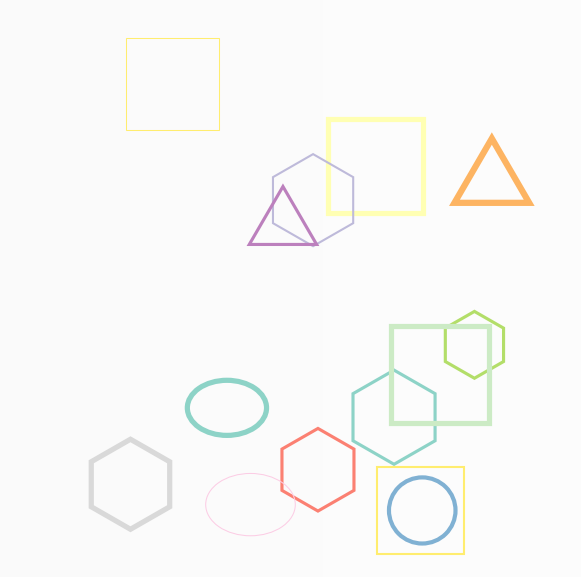[{"shape": "oval", "thickness": 2.5, "radius": 0.34, "center": [0.39, 0.293]}, {"shape": "hexagon", "thickness": 1.5, "radius": 0.41, "center": [0.678, 0.277]}, {"shape": "square", "thickness": 2.5, "radius": 0.41, "center": [0.645, 0.712]}, {"shape": "hexagon", "thickness": 1, "radius": 0.4, "center": [0.539, 0.653]}, {"shape": "hexagon", "thickness": 1.5, "radius": 0.36, "center": [0.547, 0.186]}, {"shape": "circle", "thickness": 2, "radius": 0.29, "center": [0.726, 0.115]}, {"shape": "triangle", "thickness": 3, "radius": 0.37, "center": [0.846, 0.685]}, {"shape": "hexagon", "thickness": 1.5, "radius": 0.29, "center": [0.816, 0.402]}, {"shape": "oval", "thickness": 0.5, "radius": 0.39, "center": [0.431, 0.125]}, {"shape": "hexagon", "thickness": 2.5, "radius": 0.39, "center": [0.224, 0.161]}, {"shape": "triangle", "thickness": 1.5, "radius": 0.33, "center": [0.487, 0.609]}, {"shape": "square", "thickness": 2.5, "radius": 0.42, "center": [0.757, 0.351]}, {"shape": "square", "thickness": 1, "radius": 0.38, "center": [0.723, 0.116]}, {"shape": "square", "thickness": 0.5, "radius": 0.4, "center": [0.297, 0.854]}]